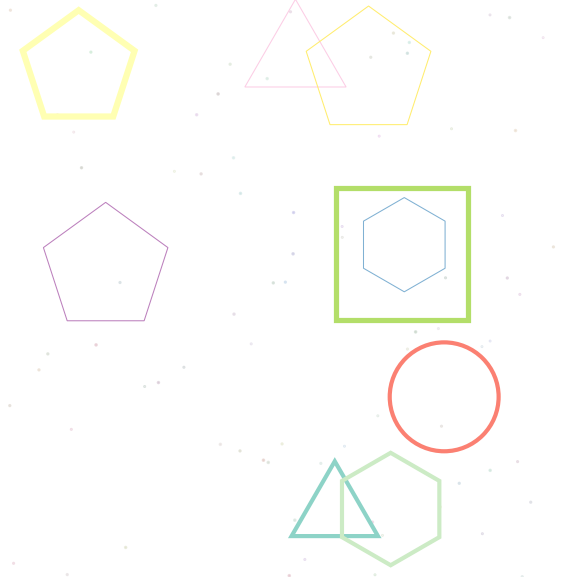[{"shape": "triangle", "thickness": 2, "radius": 0.43, "center": [0.58, 0.114]}, {"shape": "pentagon", "thickness": 3, "radius": 0.51, "center": [0.136, 0.88]}, {"shape": "circle", "thickness": 2, "radius": 0.47, "center": [0.769, 0.312]}, {"shape": "hexagon", "thickness": 0.5, "radius": 0.41, "center": [0.7, 0.575]}, {"shape": "square", "thickness": 2.5, "radius": 0.57, "center": [0.696, 0.559]}, {"shape": "triangle", "thickness": 0.5, "radius": 0.51, "center": [0.512, 0.899]}, {"shape": "pentagon", "thickness": 0.5, "radius": 0.57, "center": [0.183, 0.535]}, {"shape": "hexagon", "thickness": 2, "radius": 0.49, "center": [0.676, 0.118]}, {"shape": "pentagon", "thickness": 0.5, "radius": 0.57, "center": [0.638, 0.875]}]